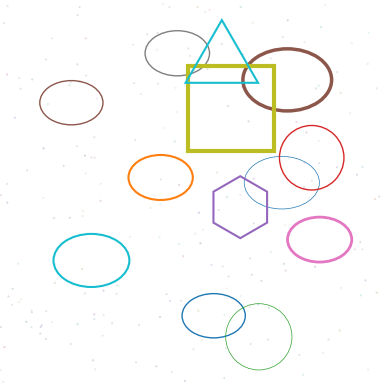[{"shape": "oval", "thickness": 0.5, "radius": 0.49, "center": [0.732, 0.526]}, {"shape": "oval", "thickness": 1, "radius": 0.41, "center": [0.555, 0.18]}, {"shape": "oval", "thickness": 1.5, "radius": 0.42, "center": [0.417, 0.539]}, {"shape": "circle", "thickness": 0.5, "radius": 0.43, "center": [0.672, 0.125]}, {"shape": "circle", "thickness": 1, "radius": 0.42, "center": [0.81, 0.59]}, {"shape": "hexagon", "thickness": 1.5, "radius": 0.4, "center": [0.624, 0.462]}, {"shape": "oval", "thickness": 2.5, "radius": 0.58, "center": [0.746, 0.793]}, {"shape": "oval", "thickness": 1, "radius": 0.41, "center": [0.185, 0.733]}, {"shape": "oval", "thickness": 2, "radius": 0.42, "center": [0.83, 0.378]}, {"shape": "oval", "thickness": 1, "radius": 0.42, "center": [0.461, 0.862]}, {"shape": "square", "thickness": 3, "radius": 0.56, "center": [0.599, 0.718]}, {"shape": "triangle", "thickness": 1.5, "radius": 0.54, "center": [0.576, 0.839]}, {"shape": "oval", "thickness": 1.5, "radius": 0.49, "center": [0.237, 0.324]}]